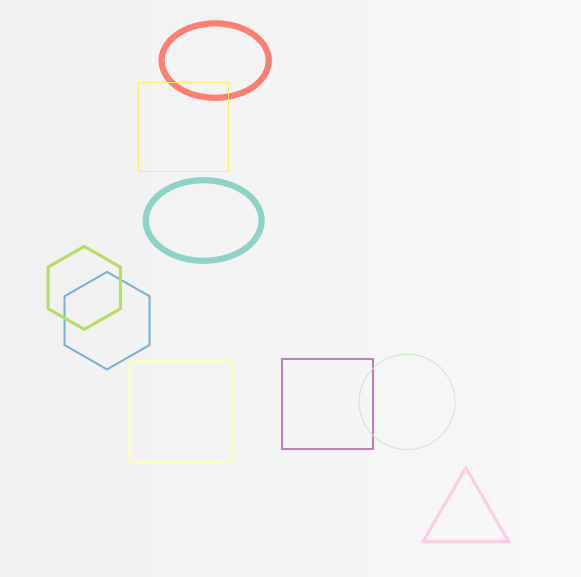[{"shape": "oval", "thickness": 3, "radius": 0.5, "center": [0.35, 0.617]}, {"shape": "square", "thickness": 1, "radius": 0.44, "center": [0.311, 0.285]}, {"shape": "oval", "thickness": 3, "radius": 0.46, "center": [0.37, 0.894]}, {"shape": "hexagon", "thickness": 1, "radius": 0.42, "center": [0.184, 0.444]}, {"shape": "hexagon", "thickness": 1.5, "radius": 0.36, "center": [0.145, 0.501]}, {"shape": "triangle", "thickness": 1.5, "radius": 0.43, "center": [0.802, 0.104]}, {"shape": "square", "thickness": 1, "radius": 0.39, "center": [0.563, 0.299]}, {"shape": "circle", "thickness": 0.5, "radius": 0.41, "center": [0.7, 0.303]}, {"shape": "square", "thickness": 0.5, "radius": 0.39, "center": [0.315, 0.78]}]